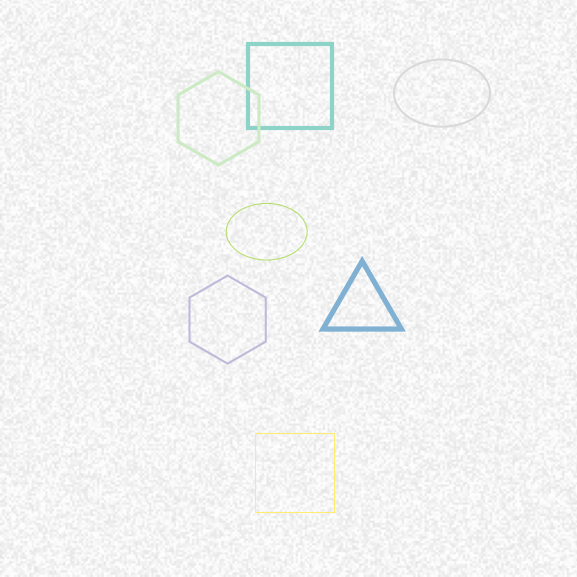[{"shape": "square", "thickness": 2, "radius": 0.36, "center": [0.502, 0.85]}, {"shape": "hexagon", "thickness": 1, "radius": 0.38, "center": [0.394, 0.446]}, {"shape": "triangle", "thickness": 2.5, "radius": 0.39, "center": [0.627, 0.469]}, {"shape": "oval", "thickness": 0.5, "radius": 0.35, "center": [0.462, 0.598]}, {"shape": "oval", "thickness": 1, "radius": 0.42, "center": [0.765, 0.838]}, {"shape": "hexagon", "thickness": 1.5, "radius": 0.4, "center": [0.378, 0.794]}, {"shape": "square", "thickness": 0.5, "radius": 0.34, "center": [0.511, 0.181]}]